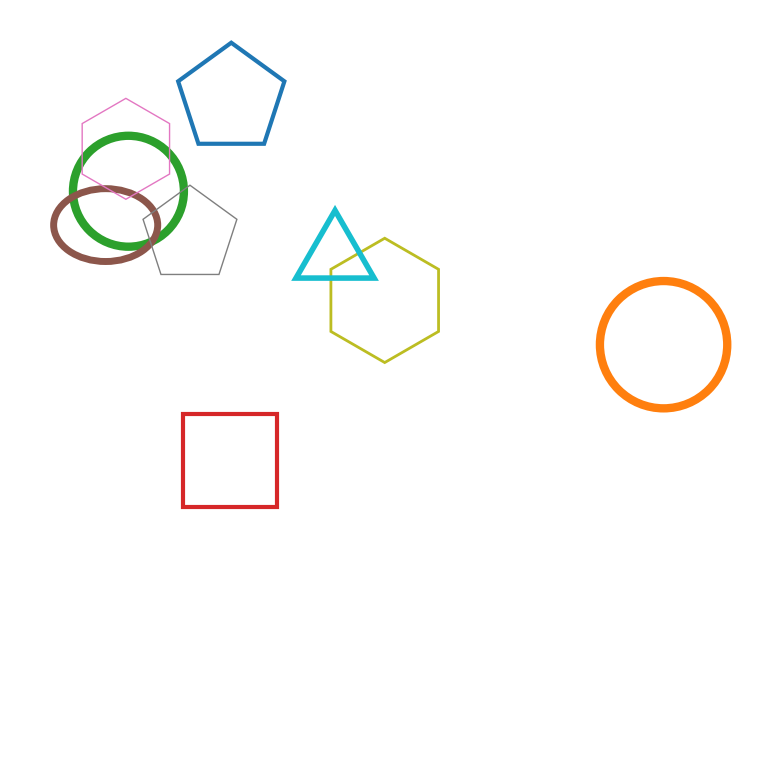[{"shape": "pentagon", "thickness": 1.5, "radius": 0.36, "center": [0.3, 0.872]}, {"shape": "circle", "thickness": 3, "radius": 0.41, "center": [0.862, 0.552]}, {"shape": "circle", "thickness": 3, "radius": 0.36, "center": [0.167, 0.752]}, {"shape": "square", "thickness": 1.5, "radius": 0.3, "center": [0.299, 0.402]}, {"shape": "oval", "thickness": 2.5, "radius": 0.34, "center": [0.137, 0.708]}, {"shape": "hexagon", "thickness": 0.5, "radius": 0.33, "center": [0.163, 0.807]}, {"shape": "pentagon", "thickness": 0.5, "radius": 0.32, "center": [0.247, 0.695]}, {"shape": "hexagon", "thickness": 1, "radius": 0.4, "center": [0.5, 0.61]}, {"shape": "triangle", "thickness": 2, "radius": 0.29, "center": [0.435, 0.668]}]